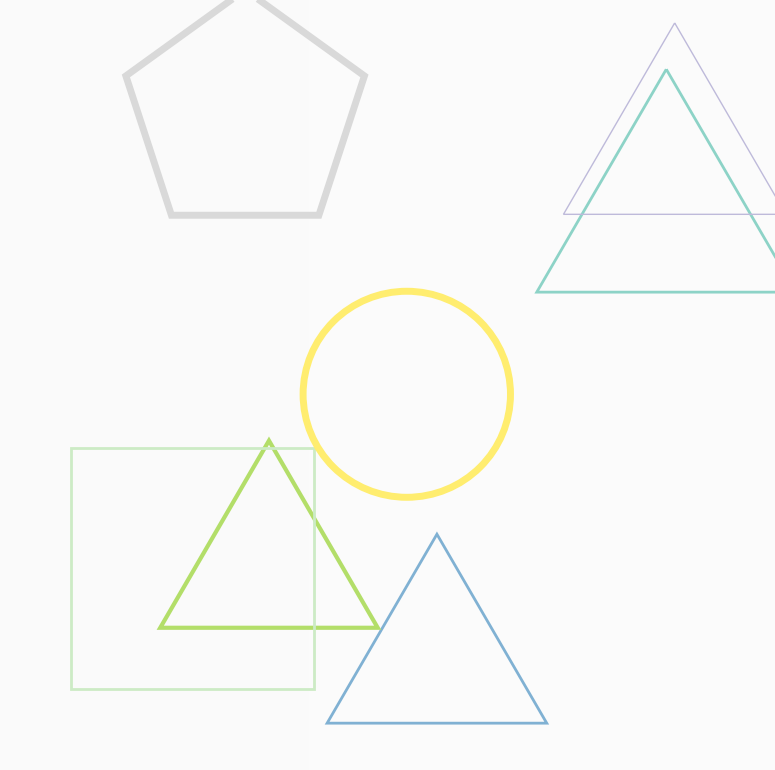[{"shape": "triangle", "thickness": 1, "radius": 0.96, "center": [0.86, 0.717]}, {"shape": "triangle", "thickness": 0.5, "radius": 0.83, "center": [0.871, 0.805]}, {"shape": "triangle", "thickness": 1, "radius": 0.82, "center": [0.564, 0.143]}, {"shape": "triangle", "thickness": 1.5, "radius": 0.81, "center": [0.347, 0.266]}, {"shape": "pentagon", "thickness": 2.5, "radius": 0.81, "center": [0.316, 0.851]}, {"shape": "square", "thickness": 1, "radius": 0.78, "center": [0.248, 0.262]}, {"shape": "circle", "thickness": 2.5, "radius": 0.67, "center": [0.525, 0.488]}]